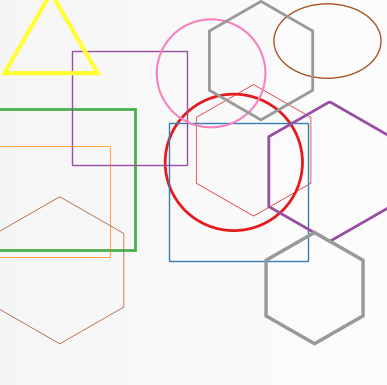[{"shape": "hexagon", "thickness": 0.5, "radius": 0.85, "center": [0.654, 0.61]}, {"shape": "circle", "thickness": 2, "radius": 0.89, "center": [0.603, 0.578]}, {"shape": "square", "thickness": 1, "radius": 0.9, "center": [0.616, 0.501]}, {"shape": "square", "thickness": 2, "radius": 0.92, "center": [0.165, 0.534]}, {"shape": "hexagon", "thickness": 2, "radius": 0.91, "center": [0.851, 0.554]}, {"shape": "square", "thickness": 1, "radius": 0.74, "center": [0.334, 0.72]}, {"shape": "square", "thickness": 0.5, "radius": 0.72, "center": [0.14, 0.477]}, {"shape": "triangle", "thickness": 3, "radius": 0.69, "center": [0.132, 0.879]}, {"shape": "hexagon", "thickness": 0.5, "radius": 0.95, "center": [0.154, 0.298]}, {"shape": "oval", "thickness": 1, "radius": 0.69, "center": [0.845, 0.893]}, {"shape": "circle", "thickness": 1.5, "radius": 0.7, "center": [0.545, 0.81]}, {"shape": "hexagon", "thickness": 2, "radius": 0.77, "center": [0.674, 0.843]}, {"shape": "hexagon", "thickness": 2.5, "radius": 0.72, "center": [0.812, 0.252]}]